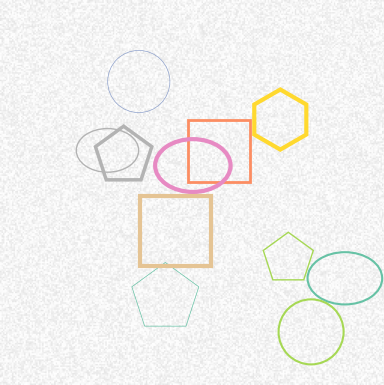[{"shape": "oval", "thickness": 1.5, "radius": 0.48, "center": [0.896, 0.277]}, {"shape": "pentagon", "thickness": 0.5, "radius": 0.46, "center": [0.429, 0.227]}, {"shape": "square", "thickness": 2, "radius": 0.4, "center": [0.569, 0.607]}, {"shape": "circle", "thickness": 0.5, "radius": 0.4, "center": [0.36, 0.788]}, {"shape": "oval", "thickness": 3, "radius": 0.49, "center": [0.501, 0.57]}, {"shape": "pentagon", "thickness": 1, "radius": 0.34, "center": [0.749, 0.328]}, {"shape": "circle", "thickness": 1.5, "radius": 0.42, "center": [0.808, 0.138]}, {"shape": "hexagon", "thickness": 3, "radius": 0.39, "center": [0.728, 0.69]}, {"shape": "square", "thickness": 3, "radius": 0.46, "center": [0.456, 0.4]}, {"shape": "pentagon", "thickness": 2.5, "radius": 0.38, "center": [0.321, 0.595]}, {"shape": "oval", "thickness": 1, "radius": 0.41, "center": [0.279, 0.609]}]